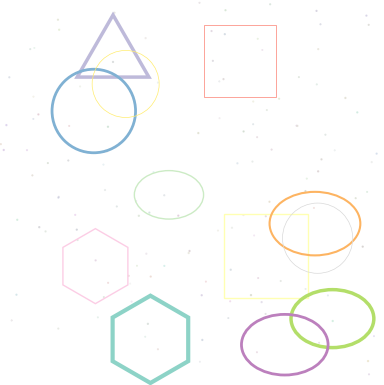[{"shape": "hexagon", "thickness": 3, "radius": 0.57, "center": [0.391, 0.119]}, {"shape": "square", "thickness": 1, "radius": 0.55, "center": [0.691, 0.336]}, {"shape": "triangle", "thickness": 2.5, "radius": 0.54, "center": [0.294, 0.854]}, {"shape": "square", "thickness": 0.5, "radius": 0.47, "center": [0.623, 0.841]}, {"shape": "circle", "thickness": 2, "radius": 0.54, "center": [0.244, 0.712]}, {"shape": "oval", "thickness": 1.5, "radius": 0.59, "center": [0.818, 0.419]}, {"shape": "oval", "thickness": 2.5, "radius": 0.54, "center": [0.863, 0.172]}, {"shape": "hexagon", "thickness": 1, "radius": 0.49, "center": [0.248, 0.309]}, {"shape": "circle", "thickness": 0.5, "radius": 0.46, "center": [0.825, 0.381]}, {"shape": "oval", "thickness": 2, "radius": 0.56, "center": [0.74, 0.105]}, {"shape": "oval", "thickness": 1, "radius": 0.45, "center": [0.439, 0.494]}, {"shape": "circle", "thickness": 0.5, "radius": 0.44, "center": [0.326, 0.782]}]